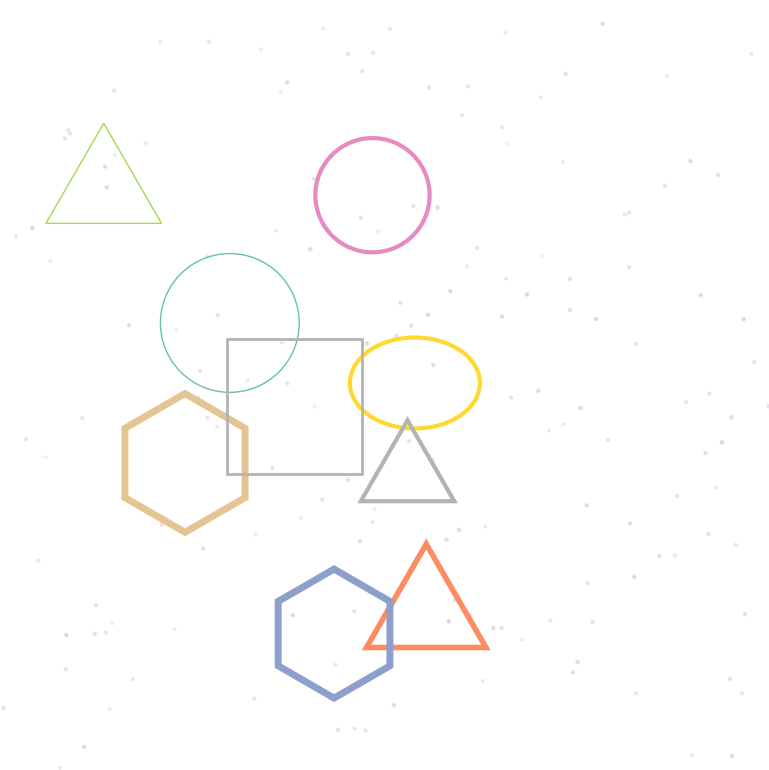[{"shape": "circle", "thickness": 0.5, "radius": 0.45, "center": [0.298, 0.581]}, {"shape": "triangle", "thickness": 2, "radius": 0.45, "center": [0.554, 0.204]}, {"shape": "hexagon", "thickness": 2.5, "radius": 0.42, "center": [0.434, 0.177]}, {"shape": "circle", "thickness": 1.5, "radius": 0.37, "center": [0.484, 0.746]}, {"shape": "triangle", "thickness": 0.5, "radius": 0.43, "center": [0.135, 0.753]}, {"shape": "oval", "thickness": 1.5, "radius": 0.42, "center": [0.539, 0.503]}, {"shape": "hexagon", "thickness": 2.5, "radius": 0.45, "center": [0.24, 0.399]}, {"shape": "triangle", "thickness": 1.5, "radius": 0.35, "center": [0.529, 0.384]}, {"shape": "square", "thickness": 1, "radius": 0.44, "center": [0.382, 0.472]}]